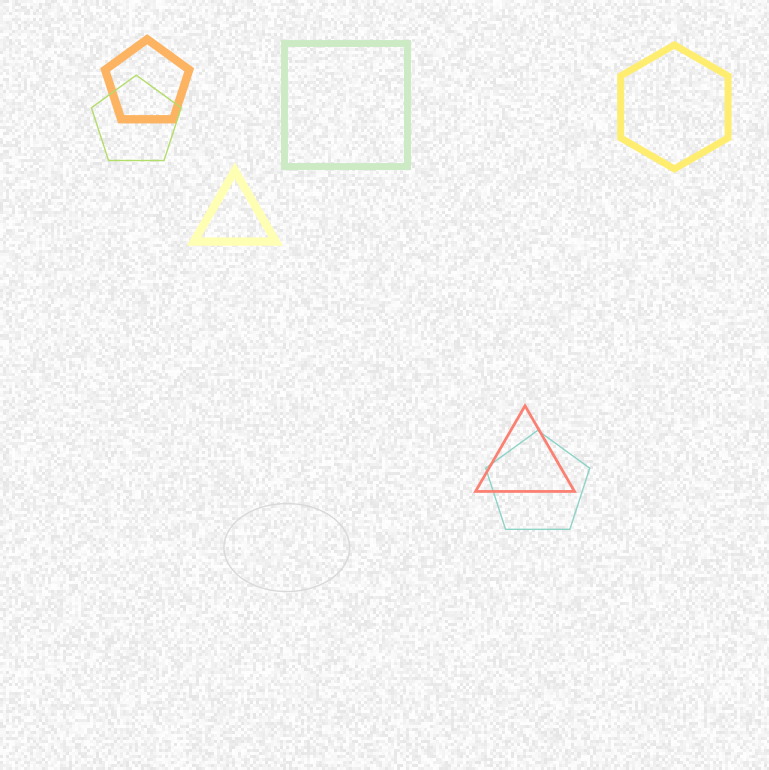[{"shape": "pentagon", "thickness": 0.5, "radius": 0.36, "center": [0.698, 0.37]}, {"shape": "triangle", "thickness": 3, "radius": 0.31, "center": [0.305, 0.717]}, {"shape": "triangle", "thickness": 1, "radius": 0.37, "center": [0.682, 0.399]}, {"shape": "pentagon", "thickness": 3, "radius": 0.29, "center": [0.191, 0.892]}, {"shape": "pentagon", "thickness": 0.5, "radius": 0.31, "center": [0.177, 0.841]}, {"shape": "oval", "thickness": 0.5, "radius": 0.41, "center": [0.372, 0.289]}, {"shape": "square", "thickness": 2.5, "radius": 0.4, "center": [0.449, 0.864]}, {"shape": "hexagon", "thickness": 2.5, "radius": 0.4, "center": [0.876, 0.861]}]